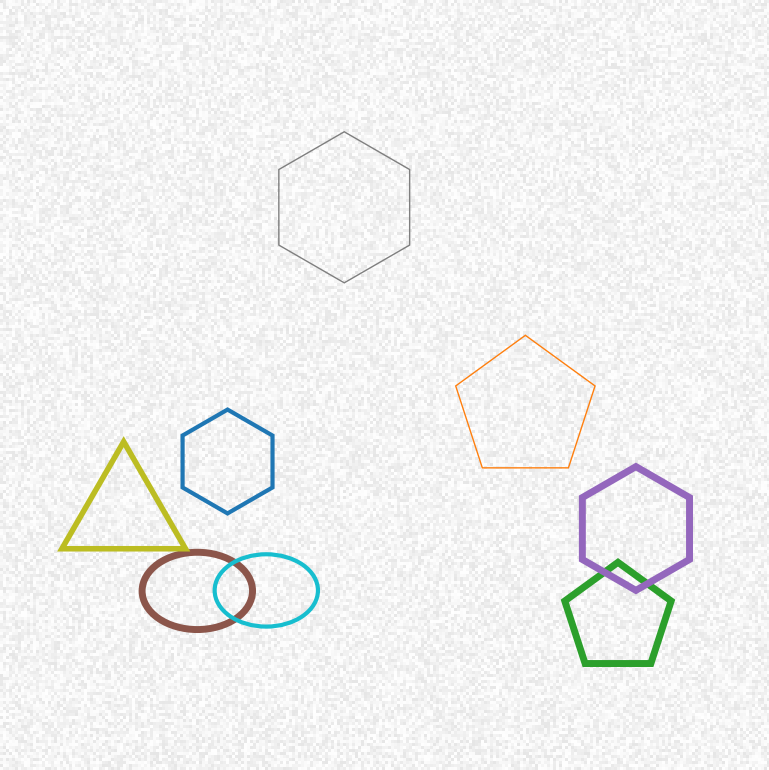[{"shape": "hexagon", "thickness": 1.5, "radius": 0.34, "center": [0.296, 0.401]}, {"shape": "pentagon", "thickness": 0.5, "radius": 0.48, "center": [0.682, 0.469]}, {"shape": "pentagon", "thickness": 2.5, "radius": 0.36, "center": [0.803, 0.197]}, {"shape": "hexagon", "thickness": 2.5, "radius": 0.4, "center": [0.826, 0.314]}, {"shape": "oval", "thickness": 2.5, "radius": 0.36, "center": [0.256, 0.233]}, {"shape": "hexagon", "thickness": 0.5, "radius": 0.49, "center": [0.447, 0.731]}, {"shape": "triangle", "thickness": 2, "radius": 0.46, "center": [0.161, 0.334]}, {"shape": "oval", "thickness": 1.5, "radius": 0.34, "center": [0.346, 0.233]}]